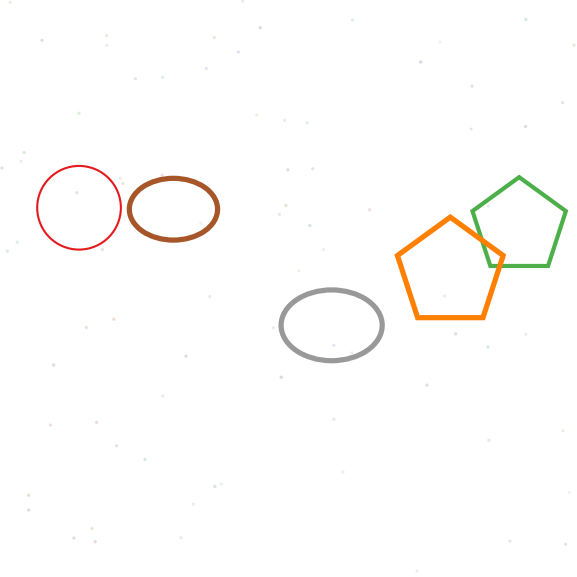[{"shape": "circle", "thickness": 1, "radius": 0.36, "center": [0.137, 0.639]}, {"shape": "pentagon", "thickness": 2, "radius": 0.43, "center": [0.899, 0.607]}, {"shape": "pentagon", "thickness": 2.5, "radius": 0.48, "center": [0.78, 0.527]}, {"shape": "oval", "thickness": 2.5, "radius": 0.38, "center": [0.3, 0.637]}, {"shape": "oval", "thickness": 2.5, "radius": 0.44, "center": [0.574, 0.436]}]